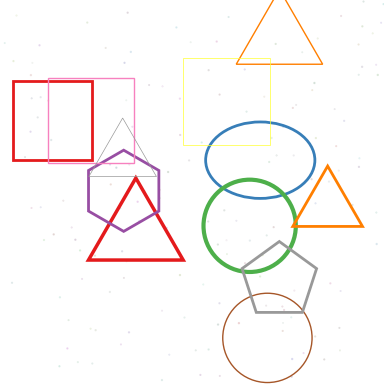[{"shape": "triangle", "thickness": 2.5, "radius": 0.71, "center": [0.353, 0.396]}, {"shape": "square", "thickness": 2, "radius": 0.51, "center": [0.137, 0.686]}, {"shape": "oval", "thickness": 2, "radius": 0.71, "center": [0.676, 0.584]}, {"shape": "circle", "thickness": 3, "radius": 0.6, "center": [0.648, 0.413]}, {"shape": "hexagon", "thickness": 2, "radius": 0.53, "center": [0.321, 0.504]}, {"shape": "triangle", "thickness": 1, "radius": 0.65, "center": [0.726, 0.898]}, {"shape": "triangle", "thickness": 2, "radius": 0.52, "center": [0.851, 0.464]}, {"shape": "square", "thickness": 0.5, "radius": 0.57, "center": [0.589, 0.736]}, {"shape": "circle", "thickness": 1, "radius": 0.58, "center": [0.695, 0.122]}, {"shape": "square", "thickness": 1, "radius": 0.56, "center": [0.236, 0.687]}, {"shape": "triangle", "thickness": 0.5, "radius": 0.51, "center": [0.319, 0.592]}, {"shape": "pentagon", "thickness": 2, "radius": 0.51, "center": [0.726, 0.271]}]